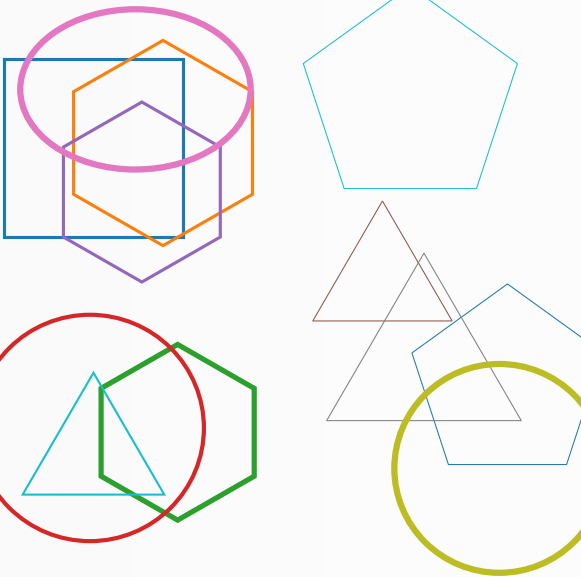[{"shape": "square", "thickness": 1.5, "radius": 0.77, "center": [0.16, 0.743]}, {"shape": "pentagon", "thickness": 0.5, "radius": 0.86, "center": [0.873, 0.335]}, {"shape": "hexagon", "thickness": 1.5, "radius": 0.89, "center": [0.28, 0.752]}, {"shape": "hexagon", "thickness": 2.5, "radius": 0.76, "center": [0.306, 0.251]}, {"shape": "circle", "thickness": 2, "radius": 0.98, "center": [0.155, 0.258]}, {"shape": "hexagon", "thickness": 1.5, "radius": 0.78, "center": [0.244, 0.667]}, {"shape": "triangle", "thickness": 0.5, "radius": 0.69, "center": [0.658, 0.513]}, {"shape": "oval", "thickness": 3, "radius": 0.99, "center": [0.233, 0.844]}, {"shape": "triangle", "thickness": 0.5, "radius": 0.97, "center": [0.729, 0.367]}, {"shape": "circle", "thickness": 3, "radius": 0.9, "center": [0.859, 0.188]}, {"shape": "triangle", "thickness": 1, "radius": 0.7, "center": [0.161, 0.213]}, {"shape": "pentagon", "thickness": 0.5, "radius": 0.97, "center": [0.706, 0.829]}]